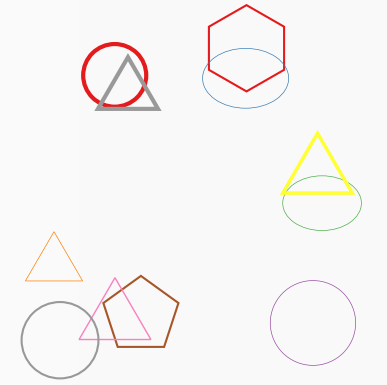[{"shape": "circle", "thickness": 3, "radius": 0.41, "center": [0.296, 0.804]}, {"shape": "hexagon", "thickness": 1.5, "radius": 0.56, "center": [0.636, 0.875]}, {"shape": "oval", "thickness": 0.5, "radius": 0.56, "center": [0.634, 0.797]}, {"shape": "oval", "thickness": 0.5, "radius": 0.51, "center": [0.831, 0.472]}, {"shape": "circle", "thickness": 0.5, "radius": 0.55, "center": [0.808, 0.161]}, {"shape": "triangle", "thickness": 0.5, "radius": 0.43, "center": [0.139, 0.313]}, {"shape": "triangle", "thickness": 2.5, "radius": 0.52, "center": [0.819, 0.55]}, {"shape": "pentagon", "thickness": 1.5, "radius": 0.51, "center": [0.364, 0.181]}, {"shape": "triangle", "thickness": 1, "radius": 0.54, "center": [0.297, 0.172]}, {"shape": "triangle", "thickness": 3, "radius": 0.45, "center": [0.33, 0.762]}, {"shape": "circle", "thickness": 1.5, "radius": 0.5, "center": [0.155, 0.116]}]